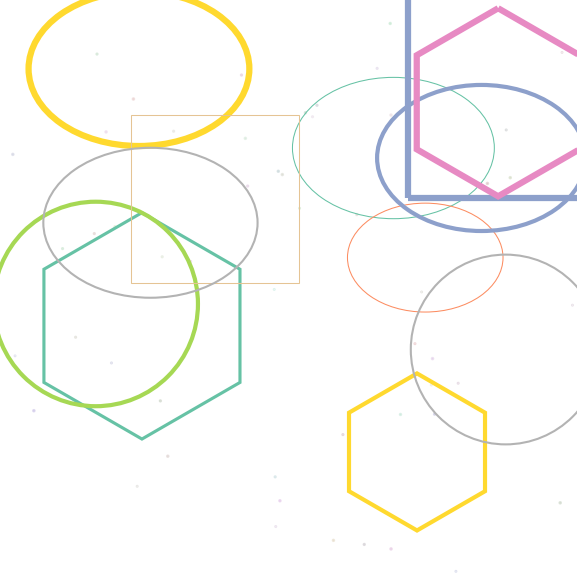[{"shape": "hexagon", "thickness": 1.5, "radius": 0.98, "center": [0.246, 0.435]}, {"shape": "oval", "thickness": 0.5, "radius": 0.87, "center": [0.681, 0.743]}, {"shape": "oval", "thickness": 0.5, "radius": 0.67, "center": [0.736, 0.553]}, {"shape": "oval", "thickness": 2, "radius": 0.9, "center": [0.834, 0.726]}, {"shape": "square", "thickness": 3, "radius": 0.91, "center": [0.889, 0.839]}, {"shape": "hexagon", "thickness": 3, "radius": 0.81, "center": [0.863, 0.822]}, {"shape": "circle", "thickness": 2, "radius": 0.89, "center": [0.166, 0.473]}, {"shape": "oval", "thickness": 3, "radius": 0.96, "center": [0.241, 0.88]}, {"shape": "hexagon", "thickness": 2, "radius": 0.68, "center": [0.722, 0.217]}, {"shape": "square", "thickness": 0.5, "radius": 0.73, "center": [0.372, 0.655]}, {"shape": "circle", "thickness": 1, "radius": 0.82, "center": [0.876, 0.394]}, {"shape": "oval", "thickness": 1, "radius": 0.93, "center": [0.261, 0.613]}]